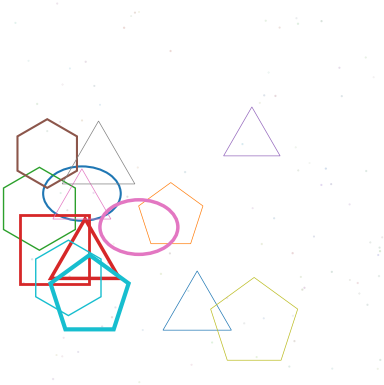[{"shape": "oval", "thickness": 1.5, "radius": 0.5, "center": [0.213, 0.497]}, {"shape": "triangle", "thickness": 0.5, "radius": 0.51, "center": [0.512, 0.194]}, {"shape": "pentagon", "thickness": 0.5, "radius": 0.44, "center": [0.444, 0.438]}, {"shape": "hexagon", "thickness": 1, "radius": 0.54, "center": [0.102, 0.458]}, {"shape": "triangle", "thickness": 2.5, "radius": 0.51, "center": [0.221, 0.328]}, {"shape": "square", "thickness": 2, "radius": 0.45, "center": [0.141, 0.353]}, {"shape": "triangle", "thickness": 0.5, "radius": 0.42, "center": [0.654, 0.637]}, {"shape": "hexagon", "thickness": 1.5, "radius": 0.45, "center": [0.123, 0.601]}, {"shape": "oval", "thickness": 2.5, "radius": 0.51, "center": [0.361, 0.41]}, {"shape": "triangle", "thickness": 0.5, "radius": 0.44, "center": [0.213, 0.475]}, {"shape": "triangle", "thickness": 0.5, "radius": 0.54, "center": [0.256, 0.577]}, {"shape": "pentagon", "thickness": 0.5, "radius": 0.59, "center": [0.66, 0.16]}, {"shape": "hexagon", "thickness": 1, "radius": 0.49, "center": [0.178, 0.278]}, {"shape": "pentagon", "thickness": 3, "radius": 0.53, "center": [0.233, 0.231]}]